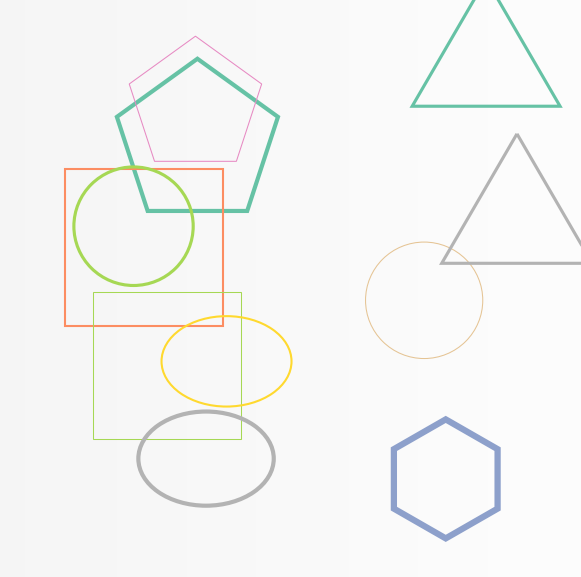[{"shape": "triangle", "thickness": 1.5, "radius": 0.73, "center": [0.836, 0.889]}, {"shape": "pentagon", "thickness": 2, "radius": 0.73, "center": [0.34, 0.752]}, {"shape": "square", "thickness": 1, "radius": 0.68, "center": [0.248, 0.571]}, {"shape": "hexagon", "thickness": 3, "radius": 0.52, "center": [0.767, 0.17]}, {"shape": "pentagon", "thickness": 0.5, "radius": 0.6, "center": [0.336, 0.817]}, {"shape": "square", "thickness": 0.5, "radius": 0.63, "center": [0.287, 0.366]}, {"shape": "circle", "thickness": 1.5, "radius": 0.51, "center": [0.23, 0.607]}, {"shape": "oval", "thickness": 1, "radius": 0.56, "center": [0.39, 0.373]}, {"shape": "circle", "thickness": 0.5, "radius": 0.5, "center": [0.73, 0.479]}, {"shape": "triangle", "thickness": 1.5, "radius": 0.75, "center": [0.889, 0.618]}, {"shape": "oval", "thickness": 2, "radius": 0.58, "center": [0.354, 0.205]}]